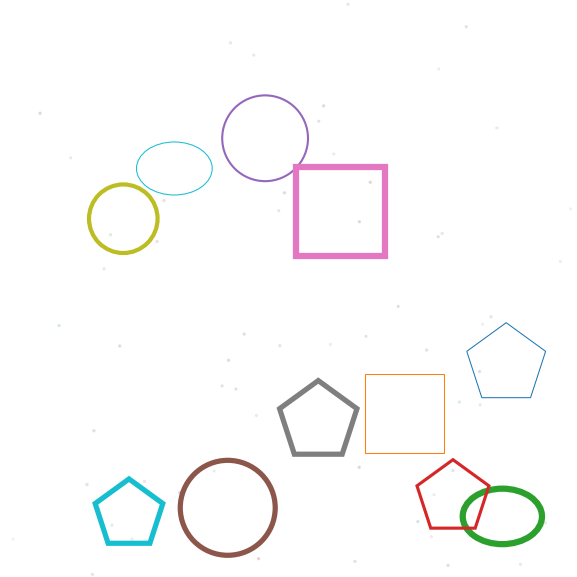[{"shape": "pentagon", "thickness": 0.5, "radius": 0.36, "center": [0.877, 0.369]}, {"shape": "square", "thickness": 0.5, "radius": 0.34, "center": [0.7, 0.283]}, {"shape": "oval", "thickness": 3, "radius": 0.34, "center": [0.87, 0.105]}, {"shape": "pentagon", "thickness": 1.5, "radius": 0.33, "center": [0.784, 0.138]}, {"shape": "circle", "thickness": 1, "radius": 0.37, "center": [0.459, 0.76]}, {"shape": "circle", "thickness": 2.5, "radius": 0.41, "center": [0.394, 0.12]}, {"shape": "square", "thickness": 3, "radius": 0.38, "center": [0.59, 0.633]}, {"shape": "pentagon", "thickness": 2.5, "radius": 0.35, "center": [0.551, 0.27]}, {"shape": "circle", "thickness": 2, "radius": 0.3, "center": [0.213, 0.62]}, {"shape": "pentagon", "thickness": 2.5, "radius": 0.31, "center": [0.223, 0.108]}, {"shape": "oval", "thickness": 0.5, "radius": 0.33, "center": [0.302, 0.707]}]